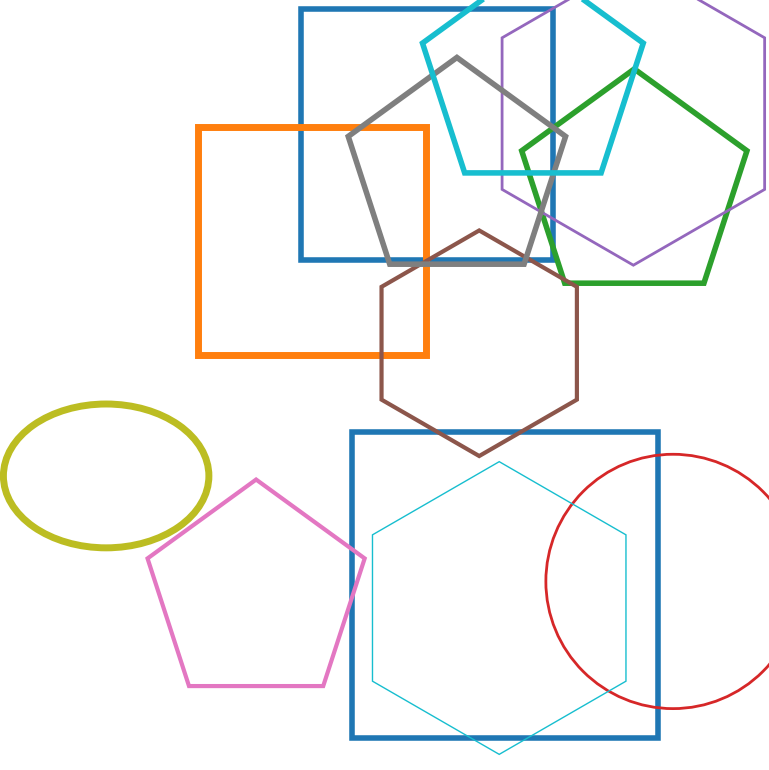[{"shape": "square", "thickness": 2, "radius": 0.82, "center": [0.554, 0.825]}, {"shape": "square", "thickness": 2, "radius": 1.0, "center": [0.656, 0.24]}, {"shape": "square", "thickness": 2.5, "radius": 0.74, "center": [0.405, 0.687]}, {"shape": "pentagon", "thickness": 2, "radius": 0.77, "center": [0.824, 0.757]}, {"shape": "circle", "thickness": 1, "radius": 0.83, "center": [0.874, 0.245]}, {"shape": "hexagon", "thickness": 1, "radius": 0.98, "center": [0.823, 0.852]}, {"shape": "hexagon", "thickness": 1.5, "radius": 0.73, "center": [0.622, 0.554]}, {"shape": "pentagon", "thickness": 1.5, "radius": 0.74, "center": [0.333, 0.229]}, {"shape": "pentagon", "thickness": 2, "radius": 0.74, "center": [0.593, 0.777]}, {"shape": "oval", "thickness": 2.5, "radius": 0.67, "center": [0.138, 0.382]}, {"shape": "pentagon", "thickness": 2, "radius": 0.75, "center": [0.692, 0.897]}, {"shape": "hexagon", "thickness": 0.5, "radius": 0.95, "center": [0.648, 0.21]}]